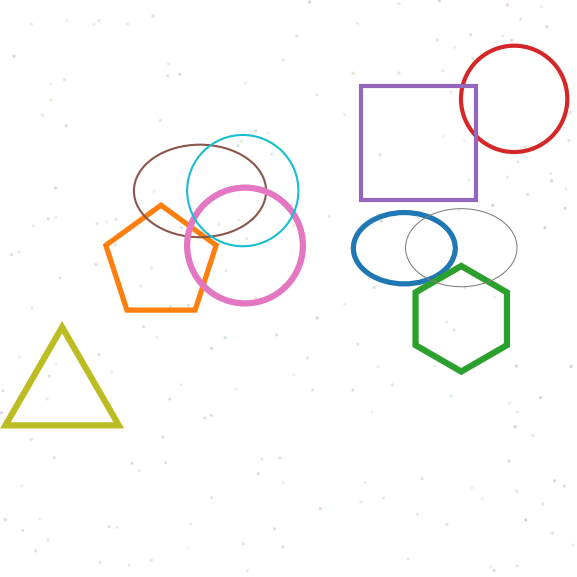[{"shape": "oval", "thickness": 2.5, "radius": 0.44, "center": [0.7, 0.569]}, {"shape": "pentagon", "thickness": 2.5, "radius": 0.5, "center": [0.279, 0.543]}, {"shape": "hexagon", "thickness": 3, "radius": 0.46, "center": [0.799, 0.447]}, {"shape": "circle", "thickness": 2, "radius": 0.46, "center": [0.89, 0.828]}, {"shape": "square", "thickness": 2, "radius": 0.5, "center": [0.725, 0.751]}, {"shape": "oval", "thickness": 1, "radius": 0.57, "center": [0.346, 0.669]}, {"shape": "circle", "thickness": 3, "radius": 0.5, "center": [0.424, 0.574]}, {"shape": "oval", "thickness": 0.5, "radius": 0.48, "center": [0.799, 0.57]}, {"shape": "triangle", "thickness": 3, "radius": 0.57, "center": [0.108, 0.319]}, {"shape": "circle", "thickness": 1, "radius": 0.48, "center": [0.42, 0.669]}]